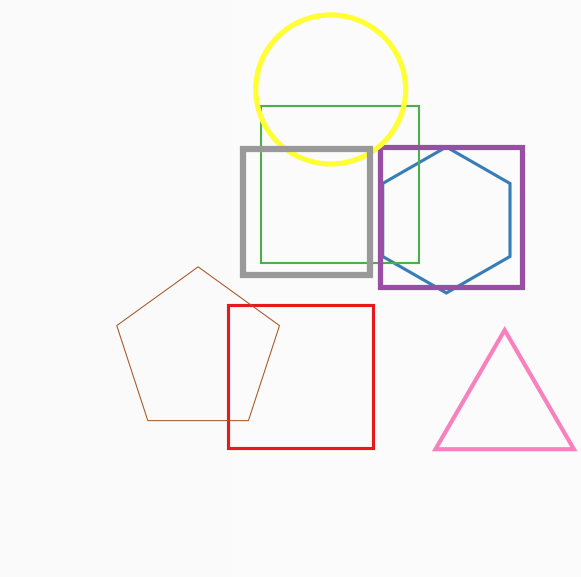[{"shape": "square", "thickness": 1.5, "radius": 0.62, "center": [0.517, 0.347]}, {"shape": "hexagon", "thickness": 1.5, "radius": 0.63, "center": [0.768, 0.618]}, {"shape": "square", "thickness": 1, "radius": 0.68, "center": [0.585, 0.68]}, {"shape": "square", "thickness": 2.5, "radius": 0.61, "center": [0.776, 0.624]}, {"shape": "circle", "thickness": 2.5, "radius": 0.65, "center": [0.569, 0.844]}, {"shape": "pentagon", "thickness": 0.5, "radius": 0.74, "center": [0.341, 0.39]}, {"shape": "triangle", "thickness": 2, "radius": 0.69, "center": [0.868, 0.29]}, {"shape": "square", "thickness": 3, "radius": 0.55, "center": [0.527, 0.632]}]